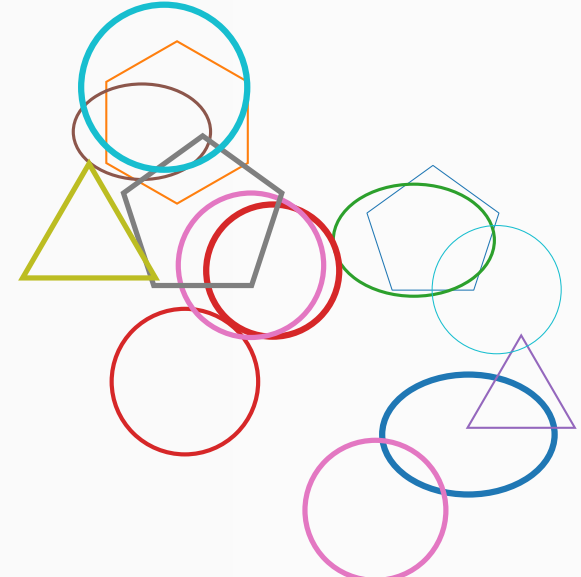[{"shape": "pentagon", "thickness": 0.5, "radius": 0.6, "center": [0.745, 0.593]}, {"shape": "oval", "thickness": 3, "radius": 0.74, "center": [0.806, 0.247]}, {"shape": "hexagon", "thickness": 1, "radius": 0.7, "center": [0.305, 0.787]}, {"shape": "oval", "thickness": 1.5, "radius": 0.69, "center": [0.712, 0.583]}, {"shape": "circle", "thickness": 2, "radius": 0.63, "center": [0.318, 0.338]}, {"shape": "circle", "thickness": 3, "radius": 0.57, "center": [0.469, 0.531]}, {"shape": "triangle", "thickness": 1, "radius": 0.53, "center": [0.897, 0.312]}, {"shape": "oval", "thickness": 1.5, "radius": 0.59, "center": [0.244, 0.771]}, {"shape": "circle", "thickness": 2.5, "radius": 0.63, "center": [0.432, 0.54]}, {"shape": "circle", "thickness": 2.5, "radius": 0.61, "center": [0.646, 0.115]}, {"shape": "pentagon", "thickness": 2.5, "radius": 0.72, "center": [0.349, 0.621]}, {"shape": "triangle", "thickness": 2.5, "radius": 0.66, "center": [0.153, 0.584]}, {"shape": "circle", "thickness": 3, "radius": 0.71, "center": [0.283, 0.848]}, {"shape": "circle", "thickness": 0.5, "radius": 0.56, "center": [0.854, 0.498]}]